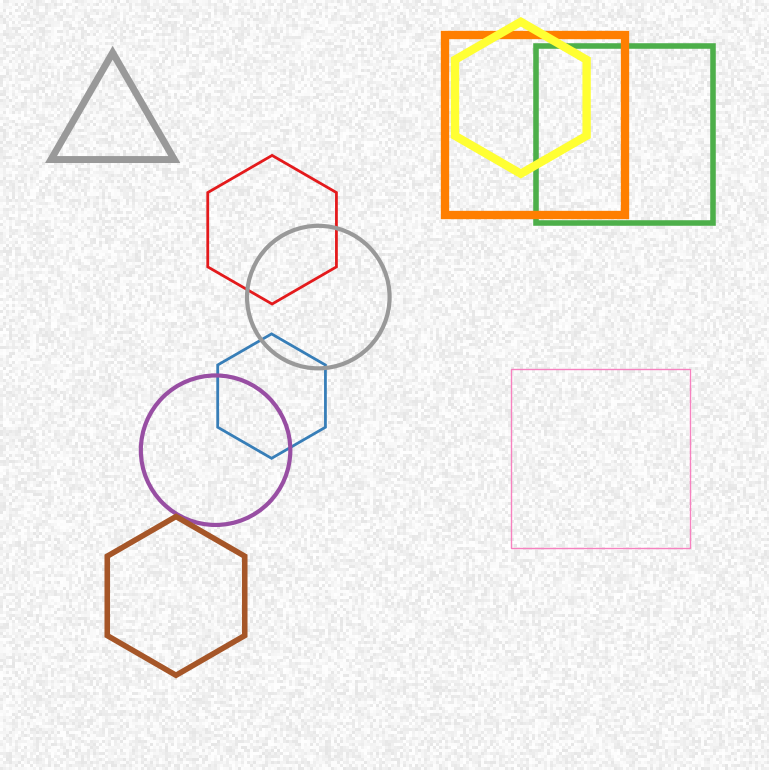[{"shape": "hexagon", "thickness": 1, "radius": 0.48, "center": [0.353, 0.702]}, {"shape": "hexagon", "thickness": 1, "radius": 0.4, "center": [0.353, 0.486]}, {"shape": "square", "thickness": 2, "radius": 0.57, "center": [0.811, 0.826]}, {"shape": "circle", "thickness": 1.5, "radius": 0.49, "center": [0.28, 0.415]}, {"shape": "square", "thickness": 3, "radius": 0.58, "center": [0.695, 0.838]}, {"shape": "hexagon", "thickness": 3, "radius": 0.49, "center": [0.676, 0.873]}, {"shape": "hexagon", "thickness": 2, "radius": 0.52, "center": [0.229, 0.226]}, {"shape": "square", "thickness": 0.5, "radius": 0.58, "center": [0.78, 0.405]}, {"shape": "triangle", "thickness": 2.5, "radius": 0.46, "center": [0.146, 0.839]}, {"shape": "circle", "thickness": 1.5, "radius": 0.46, "center": [0.413, 0.614]}]